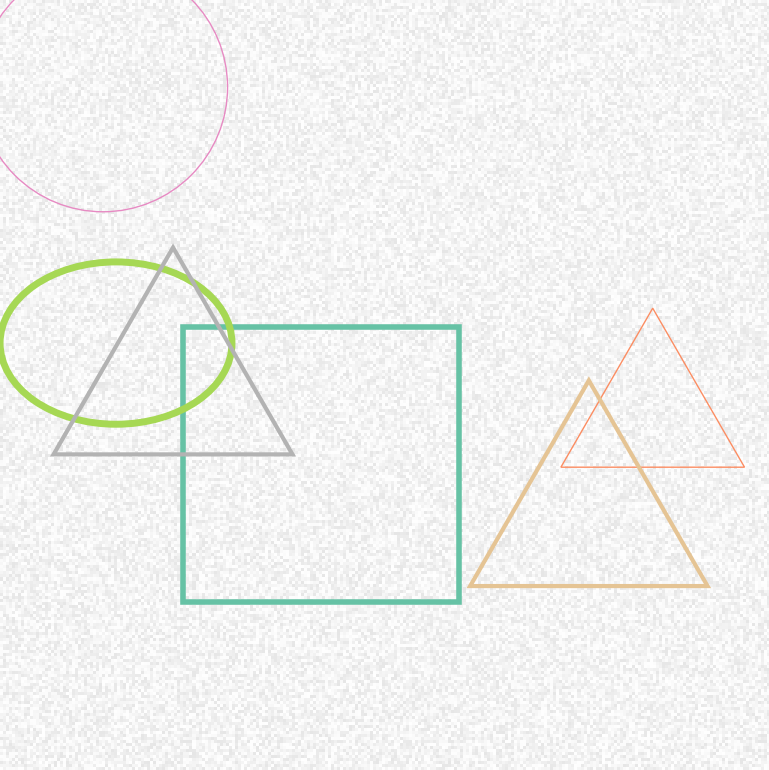[{"shape": "square", "thickness": 2, "radius": 0.9, "center": [0.417, 0.397]}, {"shape": "triangle", "thickness": 0.5, "radius": 0.69, "center": [0.848, 0.462]}, {"shape": "circle", "thickness": 0.5, "radius": 0.81, "center": [0.134, 0.887]}, {"shape": "oval", "thickness": 2.5, "radius": 0.75, "center": [0.151, 0.554]}, {"shape": "triangle", "thickness": 1.5, "radius": 0.89, "center": [0.765, 0.328]}, {"shape": "triangle", "thickness": 1.5, "radius": 0.9, "center": [0.225, 0.499]}]